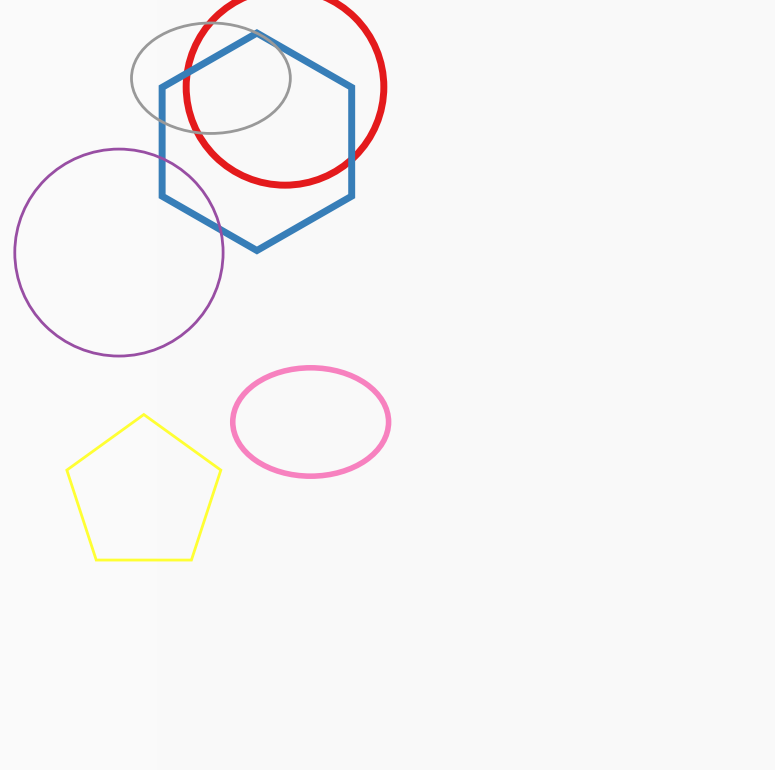[{"shape": "circle", "thickness": 2.5, "radius": 0.64, "center": [0.368, 0.887]}, {"shape": "hexagon", "thickness": 2.5, "radius": 0.71, "center": [0.331, 0.816]}, {"shape": "circle", "thickness": 1, "radius": 0.67, "center": [0.153, 0.672]}, {"shape": "pentagon", "thickness": 1, "radius": 0.52, "center": [0.186, 0.357]}, {"shape": "oval", "thickness": 2, "radius": 0.5, "center": [0.401, 0.452]}, {"shape": "oval", "thickness": 1, "radius": 0.51, "center": [0.272, 0.898]}]